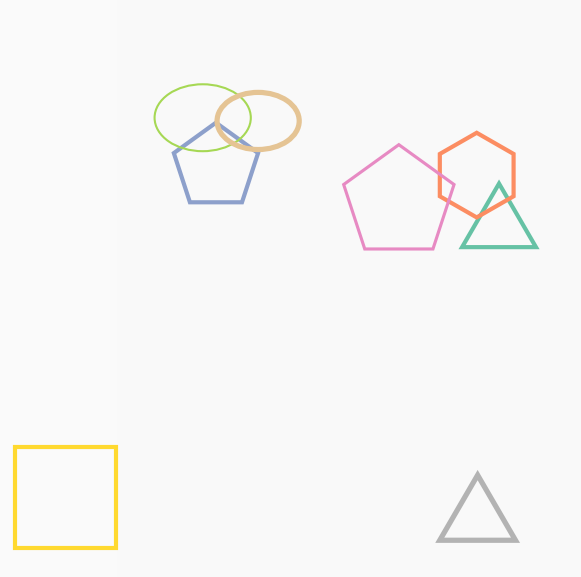[{"shape": "triangle", "thickness": 2, "radius": 0.37, "center": [0.859, 0.608]}, {"shape": "hexagon", "thickness": 2, "radius": 0.37, "center": [0.82, 0.696]}, {"shape": "pentagon", "thickness": 2, "radius": 0.38, "center": [0.372, 0.711]}, {"shape": "pentagon", "thickness": 1.5, "radius": 0.5, "center": [0.686, 0.649]}, {"shape": "oval", "thickness": 1, "radius": 0.41, "center": [0.349, 0.795]}, {"shape": "square", "thickness": 2, "radius": 0.44, "center": [0.112, 0.138]}, {"shape": "oval", "thickness": 2.5, "radius": 0.35, "center": [0.444, 0.79]}, {"shape": "triangle", "thickness": 2.5, "radius": 0.38, "center": [0.822, 0.101]}]